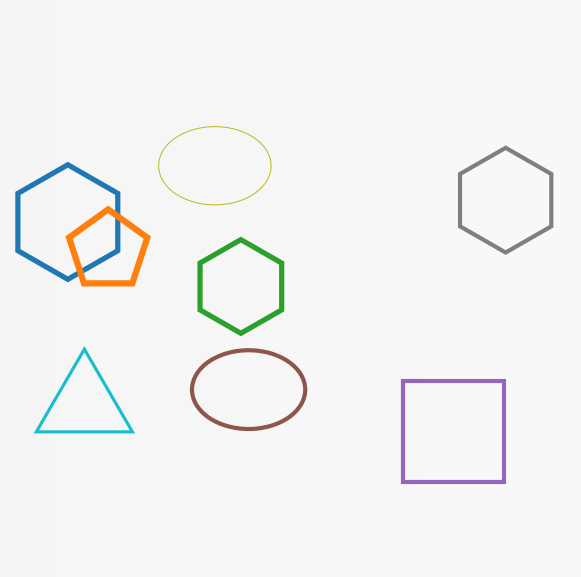[{"shape": "hexagon", "thickness": 2.5, "radius": 0.5, "center": [0.117, 0.615]}, {"shape": "pentagon", "thickness": 3, "radius": 0.35, "center": [0.186, 0.566]}, {"shape": "hexagon", "thickness": 2.5, "radius": 0.41, "center": [0.414, 0.503]}, {"shape": "square", "thickness": 2, "radius": 0.44, "center": [0.78, 0.252]}, {"shape": "oval", "thickness": 2, "radius": 0.49, "center": [0.428, 0.324]}, {"shape": "hexagon", "thickness": 2, "radius": 0.45, "center": [0.87, 0.653]}, {"shape": "oval", "thickness": 0.5, "radius": 0.48, "center": [0.37, 0.712]}, {"shape": "triangle", "thickness": 1.5, "radius": 0.48, "center": [0.145, 0.299]}]